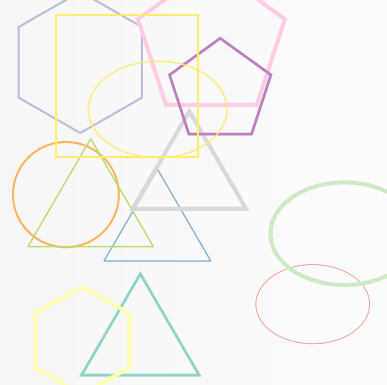[{"shape": "triangle", "thickness": 2, "radius": 0.88, "center": [0.362, 0.113]}, {"shape": "hexagon", "thickness": 3, "radius": 0.7, "center": [0.212, 0.115]}, {"shape": "hexagon", "thickness": 1.5, "radius": 0.92, "center": [0.207, 0.838]}, {"shape": "oval", "thickness": 0.5, "radius": 0.73, "center": [0.807, 0.21]}, {"shape": "triangle", "thickness": 1, "radius": 0.8, "center": [0.406, 0.402]}, {"shape": "circle", "thickness": 1.5, "radius": 0.68, "center": [0.17, 0.495]}, {"shape": "triangle", "thickness": 1, "radius": 0.93, "center": [0.234, 0.453]}, {"shape": "pentagon", "thickness": 3, "radius": 1.0, "center": [0.546, 0.889]}, {"shape": "triangle", "thickness": 3, "radius": 0.85, "center": [0.489, 0.542]}, {"shape": "pentagon", "thickness": 2, "radius": 0.69, "center": [0.568, 0.763]}, {"shape": "oval", "thickness": 3, "radius": 0.95, "center": [0.889, 0.393]}, {"shape": "oval", "thickness": 1, "radius": 0.89, "center": [0.407, 0.716]}, {"shape": "square", "thickness": 1.5, "radius": 0.92, "center": [0.328, 0.777]}]